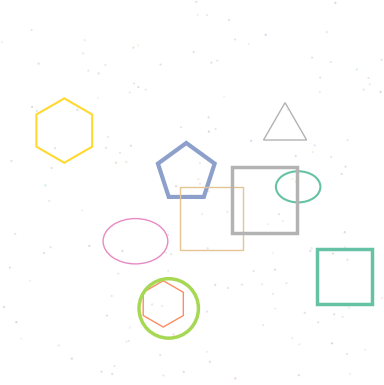[{"shape": "square", "thickness": 2.5, "radius": 0.35, "center": [0.895, 0.282]}, {"shape": "oval", "thickness": 1.5, "radius": 0.29, "center": [0.774, 0.515]}, {"shape": "hexagon", "thickness": 1, "radius": 0.3, "center": [0.424, 0.211]}, {"shape": "pentagon", "thickness": 3, "radius": 0.39, "center": [0.484, 0.551]}, {"shape": "oval", "thickness": 1, "radius": 0.42, "center": [0.352, 0.373]}, {"shape": "circle", "thickness": 2.5, "radius": 0.39, "center": [0.438, 0.199]}, {"shape": "hexagon", "thickness": 1.5, "radius": 0.42, "center": [0.167, 0.661]}, {"shape": "square", "thickness": 1, "radius": 0.41, "center": [0.549, 0.433]}, {"shape": "square", "thickness": 2.5, "radius": 0.43, "center": [0.687, 0.481]}, {"shape": "triangle", "thickness": 1, "radius": 0.32, "center": [0.74, 0.669]}]